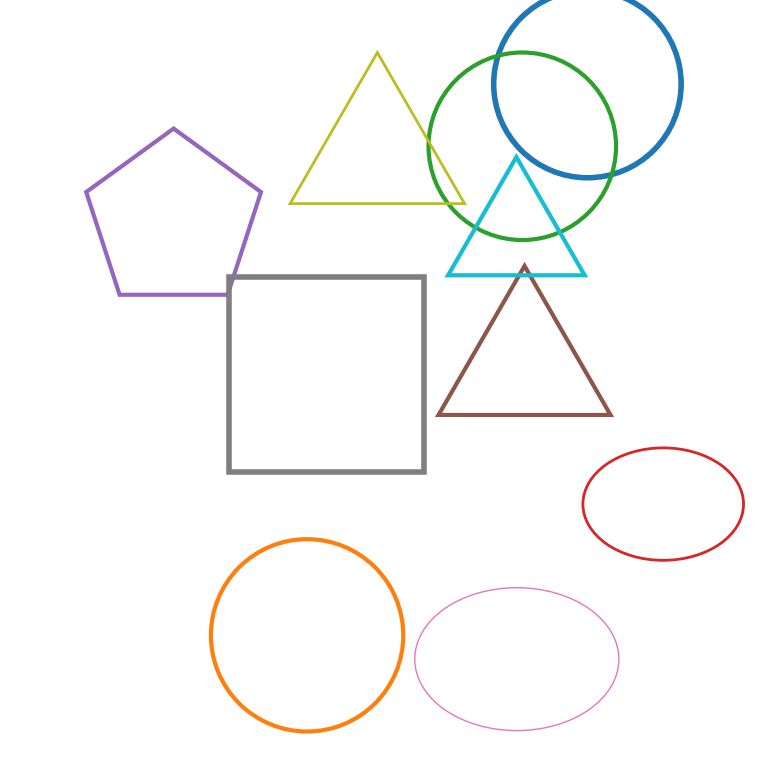[{"shape": "circle", "thickness": 2, "radius": 0.61, "center": [0.763, 0.891]}, {"shape": "circle", "thickness": 1.5, "radius": 0.62, "center": [0.399, 0.175]}, {"shape": "circle", "thickness": 1.5, "radius": 0.61, "center": [0.678, 0.81]}, {"shape": "oval", "thickness": 1, "radius": 0.52, "center": [0.861, 0.345]}, {"shape": "pentagon", "thickness": 1.5, "radius": 0.6, "center": [0.225, 0.714]}, {"shape": "triangle", "thickness": 1.5, "radius": 0.64, "center": [0.681, 0.526]}, {"shape": "oval", "thickness": 0.5, "radius": 0.66, "center": [0.671, 0.144]}, {"shape": "square", "thickness": 2, "radius": 0.63, "center": [0.424, 0.513]}, {"shape": "triangle", "thickness": 1, "radius": 0.65, "center": [0.49, 0.801]}, {"shape": "triangle", "thickness": 1.5, "radius": 0.51, "center": [0.671, 0.694]}]